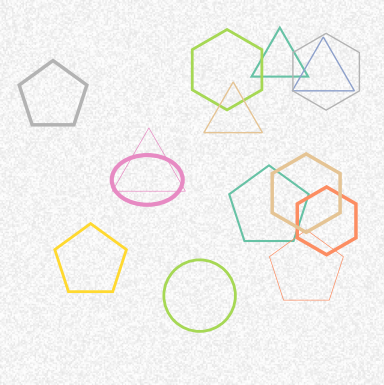[{"shape": "pentagon", "thickness": 1.5, "radius": 0.54, "center": [0.699, 0.462]}, {"shape": "triangle", "thickness": 1.5, "radius": 0.42, "center": [0.727, 0.843]}, {"shape": "pentagon", "thickness": 0.5, "radius": 0.5, "center": [0.796, 0.302]}, {"shape": "hexagon", "thickness": 2.5, "radius": 0.44, "center": [0.848, 0.426]}, {"shape": "triangle", "thickness": 1, "radius": 0.47, "center": [0.84, 0.811]}, {"shape": "oval", "thickness": 3, "radius": 0.46, "center": [0.382, 0.533]}, {"shape": "triangle", "thickness": 0.5, "radius": 0.55, "center": [0.387, 0.558]}, {"shape": "circle", "thickness": 2, "radius": 0.46, "center": [0.519, 0.232]}, {"shape": "hexagon", "thickness": 2, "radius": 0.52, "center": [0.59, 0.819]}, {"shape": "pentagon", "thickness": 2, "radius": 0.49, "center": [0.235, 0.321]}, {"shape": "triangle", "thickness": 1, "radius": 0.44, "center": [0.606, 0.699]}, {"shape": "hexagon", "thickness": 2.5, "radius": 0.51, "center": [0.795, 0.498]}, {"shape": "pentagon", "thickness": 2.5, "radius": 0.46, "center": [0.138, 0.75]}, {"shape": "hexagon", "thickness": 1, "radius": 0.5, "center": [0.847, 0.814]}]